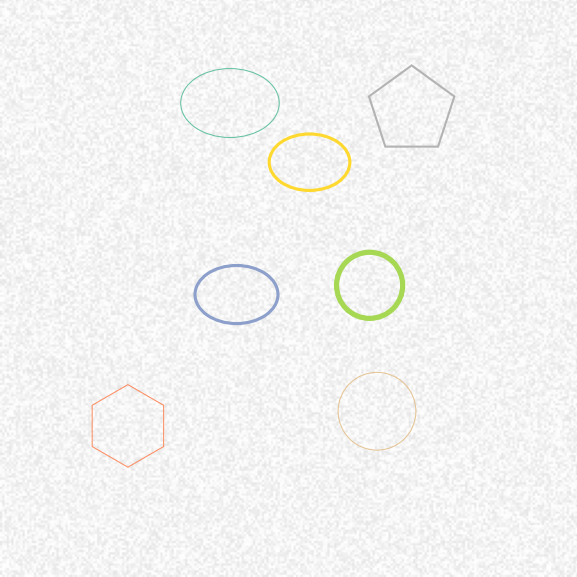[{"shape": "oval", "thickness": 0.5, "radius": 0.43, "center": [0.398, 0.821]}, {"shape": "hexagon", "thickness": 0.5, "radius": 0.36, "center": [0.221, 0.262]}, {"shape": "oval", "thickness": 1.5, "radius": 0.36, "center": [0.41, 0.489]}, {"shape": "circle", "thickness": 2.5, "radius": 0.29, "center": [0.64, 0.505]}, {"shape": "oval", "thickness": 1.5, "radius": 0.35, "center": [0.536, 0.718]}, {"shape": "circle", "thickness": 0.5, "radius": 0.34, "center": [0.653, 0.287]}, {"shape": "pentagon", "thickness": 1, "radius": 0.39, "center": [0.713, 0.808]}]